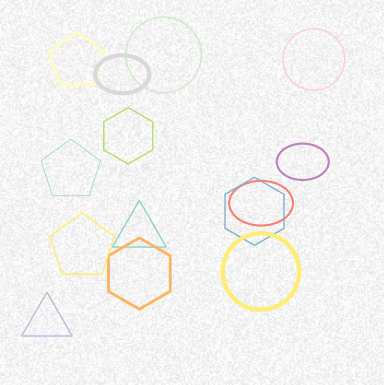[{"shape": "triangle", "thickness": 1, "radius": 0.4, "center": [0.362, 0.399]}, {"shape": "pentagon", "thickness": 0.5, "radius": 0.41, "center": [0.184, 0.557]}, {"shape": "pentagon", "thickness": 1.5, "radius": 0.38, "center": [0.199, 0.841]}, {"shape": "triangle", "thickness": 1, "radius": 0.38, "center": [0.122, 0.165]}, {"shape": "oval", "thickness": 1.5, "radius": 0.41, "center": [0.678, 0.472]}, {"shape": "hexagon", "thickness": 1, "radius": 0.44, "center": [0.661, 0.451]}, {"shape": "hexagon", "thickness": 2, "radius": 0.46, "center": [0.362, 0.29]}, {"shape": "hexagon", "thickness": 1, "radius": 0.37, "center": [0.333, 0.647]}, {"shape": "circle", "thickness": 1, "radius": 0.4, "center": [0.815, 0.845]}, {"shape": "oval", "thickness": 3, "radius": 0.35, "center": [0.318, 0.807]}, {"shape": "oval", "thickness": 1.5, "radius": 0.34, "center": [0.786, 0.58]}, {"shape": "circle", "thickness": 1, "radius": 0.49, "center": [0.425, 0.857]}, {"shape": "circle", "thickness": 3, "radius": 0.5, "center": [0.678, 0.295]}, {"shape": "pentagon", "thickness": 1, "radius": 0.44, "center": [0.213, 0.359]}]